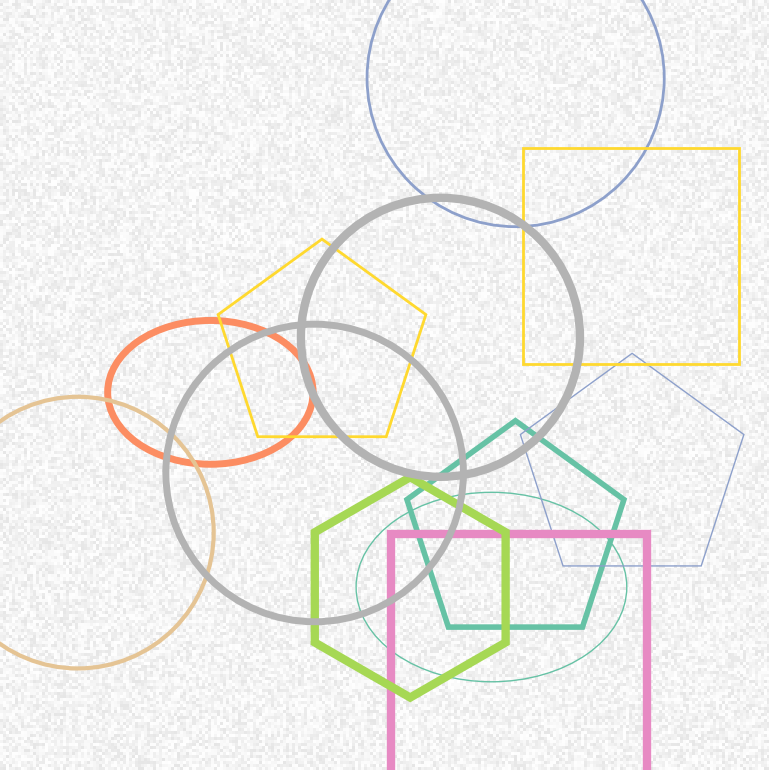[{"shape": "pentagon", "thickness": 2, "radius": 0.74, "center": [0.669, 0.305]}, {"shape": "oval", "thickness": 0.5, "radius": 0.88, "center": [0.638, 0.238]}, {"shape": "oval", "thickness": 2.5, "radius": 0.67, "center": [0.273, 0.49]}, {"shape": "circle", "thickness": 1, "radius": 0.96, "center": [0.67, 0.899]}, {"shape": "pentagon", "thickness": 0.5, "radius": 0.76, "center": [0.821, 0.388]}, {"shape": "square", "thickness": 3, "radius": 0.83, "center": [0.674, 0.14]}, {"shape": "hexagon", "thickness": 3, "radius": 0.72, "center": [0.533, 0.237]}, {"shape": "square", "thickness": 1, "radius": 0.7, "center": [0.819, 0.668]}, {"shape": "pentagon", "thickness": 1, "radius": 0.71, "center": [0.418, 0.548]}, {"shape": "circle", "thickness": 1.5, "radius": 0.88, "center": [0.101, 0.308]}, {"shape": "circle", "thickness": 3, "radius": 0.91, "center": [0.572, 0.562]}, {"shape": "circle", "thickness": 2.5, "radius": 0.97, "center": [0.409, 0.386]}]